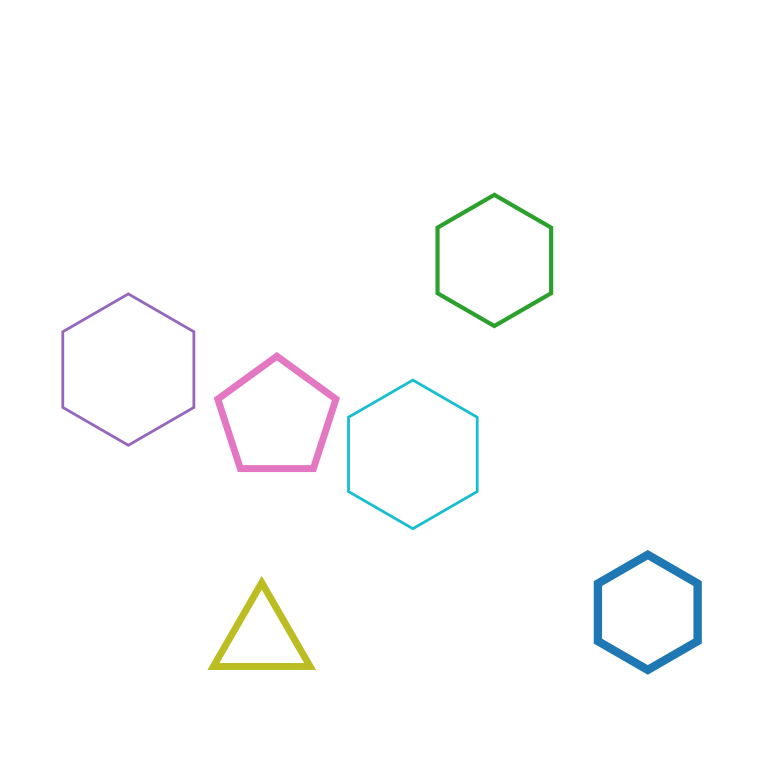[{"shape": "hexagon", "thickness": 3, "radius": 0.37, "center": [0.841, 0.205]}, {"shape": "hexagon", "thickness": 1.5, "radius": 0.43, "center": [0.642, 0.662]}, {"shape": "hexagon", "thickness": 1, "radius": 0.49, "center": [0.167, 0.52]}, {"shape": "pentagon", "thickness": 2.5, "radius": 0.4, "center": [0.36, 0.457]}, {"shape": "triangle", "thickness": 2.5, "radius": 0.36, "center": [0.34, 0.171]}, {"shape": "hexagon", "thickness": 1, "radius": 0.48, "center": [0.536, 0.41]}]